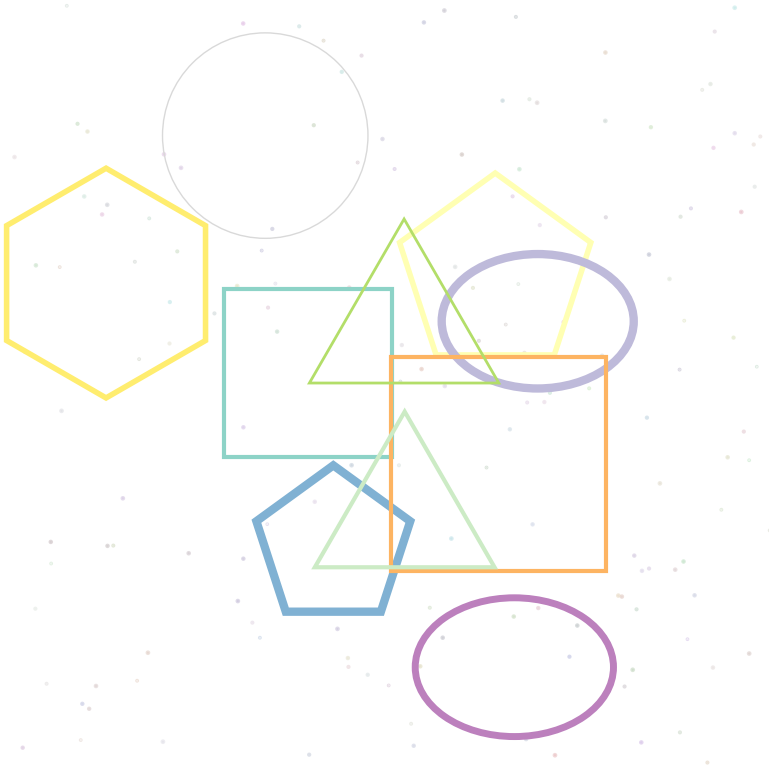[{"shape": "square", "thickness": 1.5, "radius": 0.55, "center": [0.4, 0.516]}, {"shape": "pentagon", "thickness": 2, "radius": 0.65, "center": [0.643, 0.645]}, {"shape": "oval", "thickness": 3, "radius": 0.62, "center": [0.698, 0.583]}, {"shape": "pentagon", "thickness": 3, "radius": 0.53, "center": [0.433, 0.291]}, {"shape": "square", "thickness": 1.5, "radius": 0.7, "center": [0.647, 0.397]}, {"shape": "triangle", "thickness": 1, "radius": 0.71, "center": [0.525, 0.574]}, {"shape": "circle", "thickness": 0.5, "radius": 0.67, "center": [0.344, 0.824]}, {"shape": "oval", "thickness": 2.5, "radius": 0.64, "center": [0.668, 0.134]}, {"shape": "triangle", "thickness": 1.5, "radius": 0.67, "center": [0.526, 0.331]}, {"shape": "hexagon", "thickness": 2, "radius": 0.75, "center": [0.138, 0.632]}]